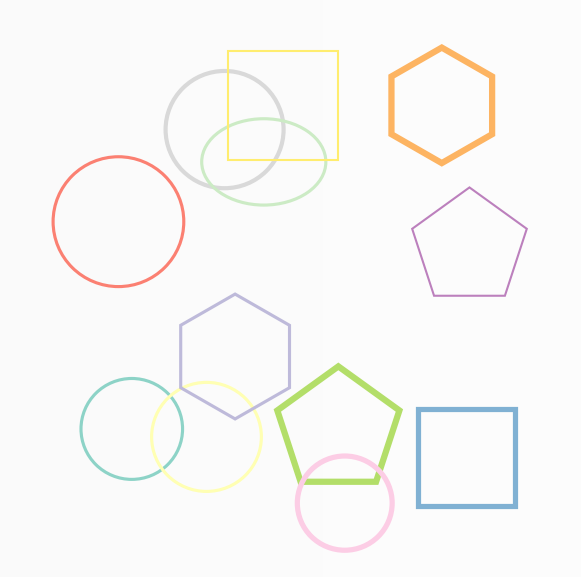[{"shape": "circle", "thickness": 1.5, "radius": 0.44, "center": [0.227, 0.256]}, {"shape": "circle", "thickness": 1.5, "radius": 0.47, "center": [0.355, 0.243]}, {"shape": "hexagon", "thickness": 1.5, "radius": 0.54, "center": [0.404, 0.382]}, {"shape": "circle", "thickness": 1.5, "radius": 0.56, "center": [0.204, 0.615]}, {"shape": "square", "thickness": 2.5, "radius": 0.42, "center": [0.803, 0.207]}, {"shape": "hexagon", "thickness": 3, "radius": 0.5, "center": [0.76, 0.817]}, {"shape": "pentagon", "thickness": 3, "radius": 0.55, "center": [0.582, 0.254]}, {"shape": "circle", "thickness": 2.5, "radius": 0.41, "center": [0.593, 0.128]}, {"shape": "circle", "thickness": 2, "radius": 0.51, "center": [0.386, 0.775]}, {"shape": "pentagon", "thickness": 1, "radius": 0.52, "center": [0.808, 0.571]}, {"shape": "oval", "thickness": 1.5, "radius": 0.53, "center": [0.454, 0.719]}, {"shape": "square", "thickness": 1, "radius": 0.47, "center": [0.487, 0.816]}]